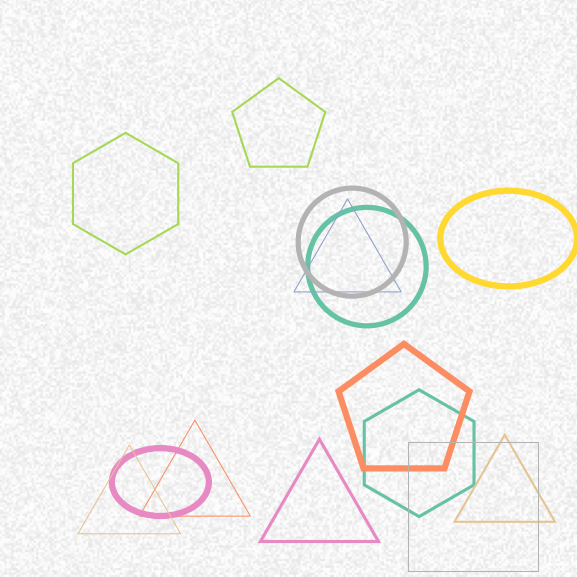[{"shape": "hexagon", "thickness": 1.5, "radius": 0.55, "center": [0.726, 0.214]}, {"shape": "circle", "thickness": 2.5, "radius": 0.51, "center": [0.635, 0.537]}, {"shape": "triangle", "thickness": 0.5, "radius": 0.55, "center": [0.337, 0.161]}, {"shape": "pentagon", "thickness": 3, "radius": 0.6, "center": [0.7, 0.284]}, {"shape": "triangle", "thickness": 0.5, "radius": 0.54, "center": [0.602, 0.547]}, {"shape": "oval", "thickness": 3, "radius": 0.42, "center": [0.278, 0.164]}, {"shape": "triangle", "thickness": 1.5, "radius": 0.59, "center": [0.553, 0.12]}, {"shape": "hexagon", "thickness": 1, "radius": 0.53, "center": [0.217, 0.664]}, {"shape": "pentagon", "thickness": 1, "radius": 0.42, "center": [0.483, 0.779]}, {"shape": "oval", "thickness": 3, "radius": 0.59, "center": [0.881, 0.586]}, {"shape": "triangle", "thickness": 1, "radius": 0.5, "center": [0.874, 0.146]}, {"shape": "triangle", "thickness": 0.5, "radius": 0.51, "center": [0.224, 0.126]}, {"shape": "square", "thickness": 0.5, "radius": 0.56, "center": [0.819, 0.122]}, {"shape": "circle", "thickness": 2.5, "radius": 0.47, "center": [0.61, 0.58]}]